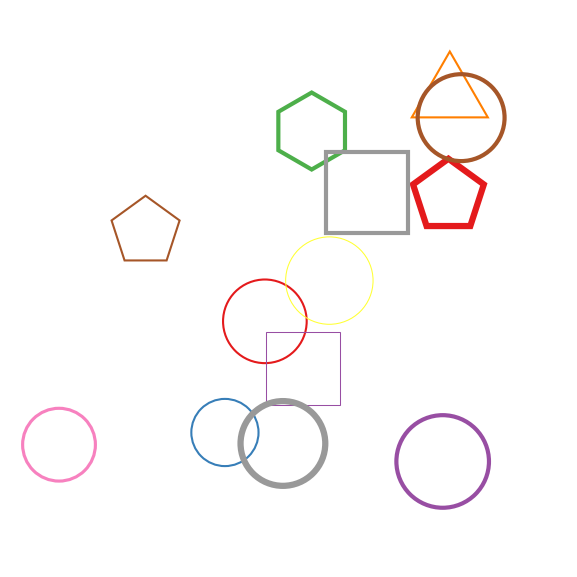[{"shape": "pentagon", "thickness": 3, "radius": 0.32, "center": [0.777, 0.66]}, {"shape": "circle", "thickness": 1, "radius": 0.36, "center": [0.459, 0.443]}, {"shape": "circle", "thickness": 1, "radius": 0.29, "center": [0.389, 0.25]}, {"shape": "hexagon", "thickness": 2, "radius": 0.33, "center": [0.54, 0.772]}, {"shape": "circle", "thickness": 2, "radius": 0.4, "center": [0.767, 0.2]}, {"shape": "square", "thickness": 0.5, "radius": 0.32, "center": [0.525, 0.361]}, {"shape": "triangle", "thickness": 1, "radius": 0.38, "center": [0.779, 0.834]}, {"shape": "circle", "thickness": 0.5, "radius": 0.38, "center": [0.57, 0.513]}, {"shape": "pentagon", "thickness": 1, "radius": 0.31, "center": [0.252, 0.598]}, {"shape": "circle", "thickness": 2, "radius": 0.38, "center": [0.798, 0.795]}, {"shape": "circle", "thickness": 1.5, "radius": 0.32, "center": [0.102, 0.229]}, {"shape": "square", "thickness": 2, "radius": 0.35, "center": [0.636, 0.666]}, {"shape": "circle", "thickness": 3, "radius": 0.37, "center": [0.49, 0.231]}]